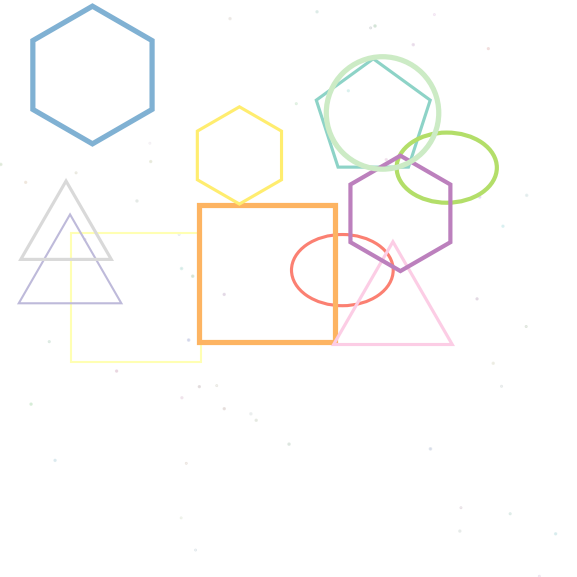[{"shape": "pentagon", "thickness": 1.5, "radius": 0.52, "center": [0.646, 0.794]}, {"shape": "square", "thickness": 1, "radius": 0.56, "center": [0.236, 0.484]}, {"shape": "triangle", "thickness": 1, "radius": 0.51, "center": [0.121, 0.525]}, {"shape": "oval", "thickness": 1.5, "radius": 0.44, "center": [0.593, 0.531]}, {"shape": "hexagon", "thickness": 2.5, "radius": 0.6, "center": [0.16, 0.869]}, {"shape": "square", "thickness": 2.5, "radius": 0.59, "center": [0.463, 0.525]}, {"shape": "oval", "thickness": 2, "radius": 0.43, "center": [0.774, 0.709]}, {"shape": "triangle", "thickness": 1.5, "radius": 0.59, "center": [0.68, 0.462]}, {"shape": "triangle", "thickness": 1.5, "radius": 0.45, "center": [0.114, 0.595]}, {"shape": "hexagon", "thickness": 2, "radius": 0.5, "center": [0.693, 0.63]}, {"shape": "circle", "thickness": 2.5, "radius": 0.49, "center": [0.662, 0.804]}, {"shape": "hexagon", "thickness": 1.5, "radius": 0.42, "center": [0.415, 0.73]}]